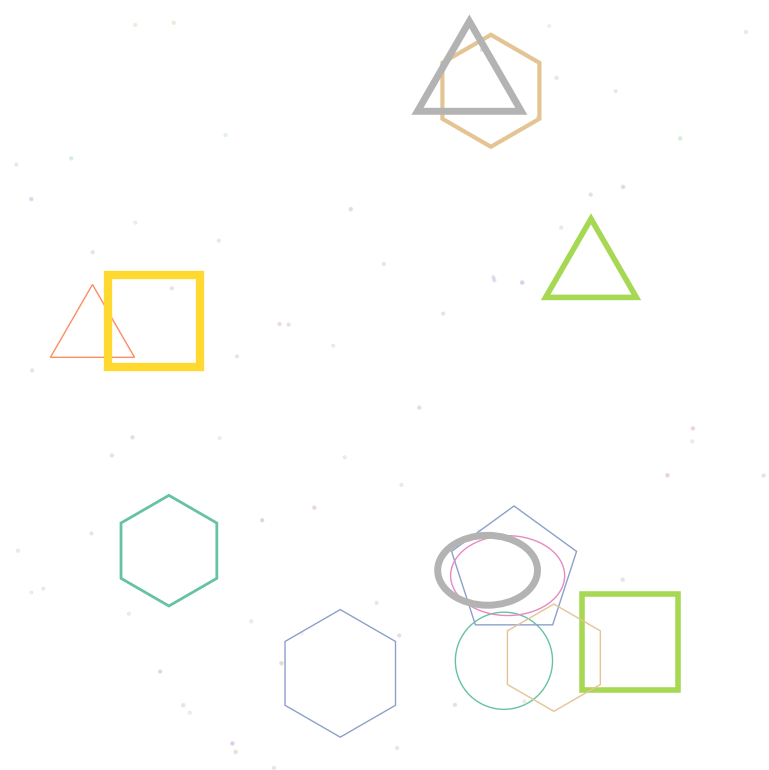[{"shape": "circle", "thickness": 0.5, "radius": 0.32, "center": [0.654, 0.142]}, {"shape": "hexagon", "thickness": 1, "radius": 0.36, "center": [0.219, 0.285]}, {"shape": "triangle", "thickness": 0.5, "radius": 0.32, "center": [0.12, 0.567]}, {"shape": "pentagon", "thickness": 0.5, "radius": 0.43, "center": [0.668, 0.258]}, {"shape": "hexagon", "thickness": 0.5, "radius": 0.41, "center": [0.442, 0.125]}, {"shape": "oval", "thickness": 0.5, "radius": 0.37, "center": [0.659, 0.252]}, {"shape": "triangle", "thickness": 2, "radius": 0.34, "center": [0.768, 0.648]}, {"shape": "square", "thickness": 2, "radius": 0.31, "center": [0.818, 0.166]}, {"shape": "square", "thickness": 3, "radius": 0.3, "center": [0.2, 0.583]}, {"shape": "hexagon", "thickness": 1.5, "radius": 0.36, "center": [0.638, 0.882]}, {"shape": "hexagon", "thickness": 0.5, "radius": 0.35, "center": [0.719, 0.146]}, {"shape": "oval", "thickness": 2.5, "radius": 0.32, "center": [0.633, 0.259]}, {"shape": "triangle", "thickness": 2.5, "radius": 0.39, "center": [0.61, 0.894]}]